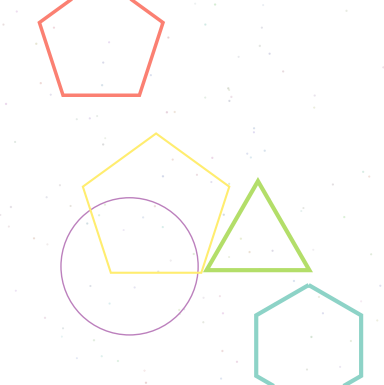[{"shape": "hexagon", "thickness": 3, "radius": 0.79, "center": [0.802, 0.102]}, {"shape": "pentagon", "thickness": 2.5, "radius": 0.84, "center": [0.263, 0.889]}, {"shape": "triangle", "thickness": 3, "radius": 0.77, "center": [0.67, 0.375]}, {"shape": "circle", "thickness": 1, "radius": 0.89, "center": [0.337, 0.308]}, {"shape": "pentagon", "thickness": 1.5, "radius": 1.0, "center": [0.405, 0.453]}]